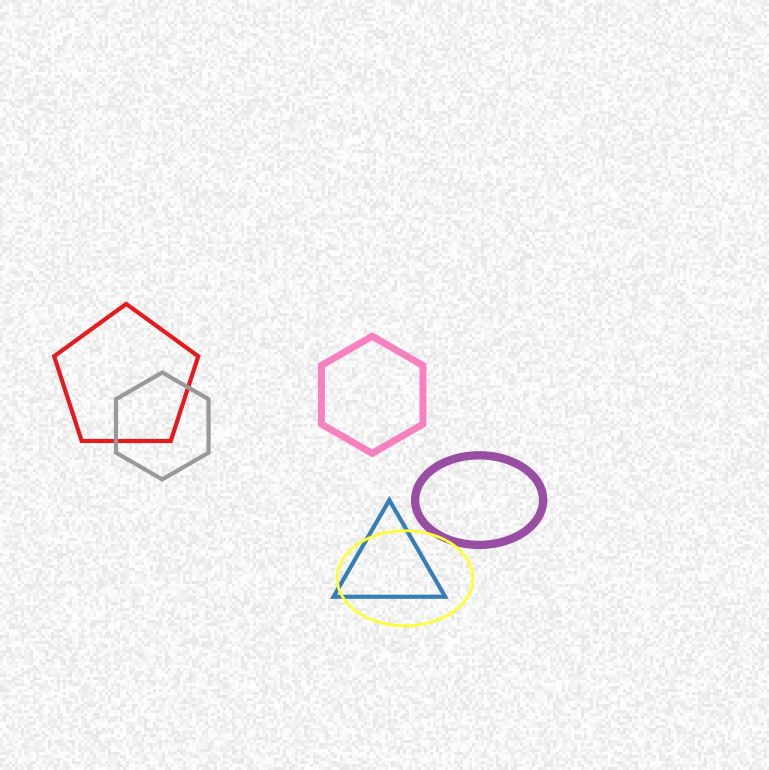[{"shape": "pentagon", "thickness": 1.5, "radius": 0.49, "center": [0.164, 0.507]}, {"shape": "triangle", "thickness": 1.5, "radius": 0.42, "center": [0.506, 0.267]}, {"shape": "oval", "thickness": 3, "radius": 0.42, "center": [0.622, 0.351]}, {"shape": "oval", "thickness": 1, "radius": 0.44, "center": [0.526, 0.249]}, {"shape": "hexagon", "thickness": 2.5, "radius": 0.38, "center": [0.483, 0.487]}, {"shape": "hexagon", "thickness": 1.5, "radius": 0.35, "center": [0.211, 0.447]}]